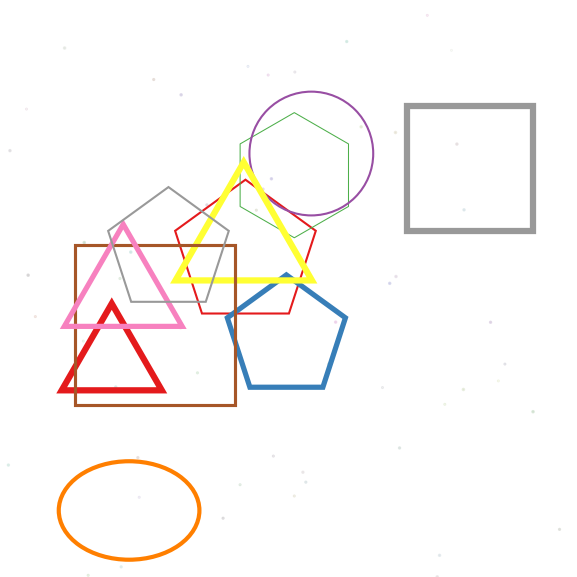[{"shape": "pentagon", "thickness": 1, "radius": 0.64, "center": [0.425, 0.56]}, {"shape": "triangle", "thickness": 3, "radius": 0.5, "center": [0.194, 0.373]}, {"shape": "pentagon", "thickness": 2.5, "radius": 0.54, "center": [0.496, 0.416]}, {"shape": "hexagon", "thickness": 0.5, "radius": 0.54, "center": [0.51, 0.696]}, {"shape": "circle", "thickness": 1, "radius": 0.54, "center": [0.539, 0.733]}, {"shape": "oval", "thickness": 2, "radius": 0.61, "center": [0.224, 0.115]}, {"shape": "triangle", "thickness": 3, "radius": 0.68, "center": [0.422, 0.582]}, {"shape": "square", "thickness": 1.5, "radius": 0.69, "center": [0.268, 0.437]}, {"shape": "triangle", "thickness": 2.5, "radius": 0.59, "center": [0.213, 0.493]}, {"shape": "pentagon", "thickness": 1, "radius": 0.55, "center": [0.292, 0.565]}, {"shape": "square", "thickness": 3, "radius": 0.54, "center": [0.814, 0.708]}]